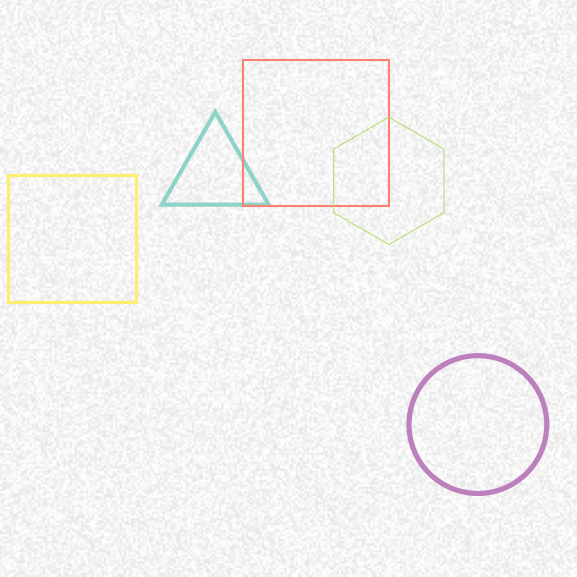[{"shape": "triangle", "thickness": 2, "radius": 0.53, "center": [0.373, 0.698]}, {"shape": "square", "thickness": 1, "radius": 0.63, "center": [0.548, 0.768]}, {"shape": "hexagon", "thickness": 0.5, "radius": 0.55, "center": [0.673, 0.686]}, {"shape": "circle", "thickness": 2.5, "radius": 0.6, "center": [0.827, 0.264]}, {"shape": "square", "thickness": 1.5, "radius": 0.55, "center": [0.124, 0.586]}]